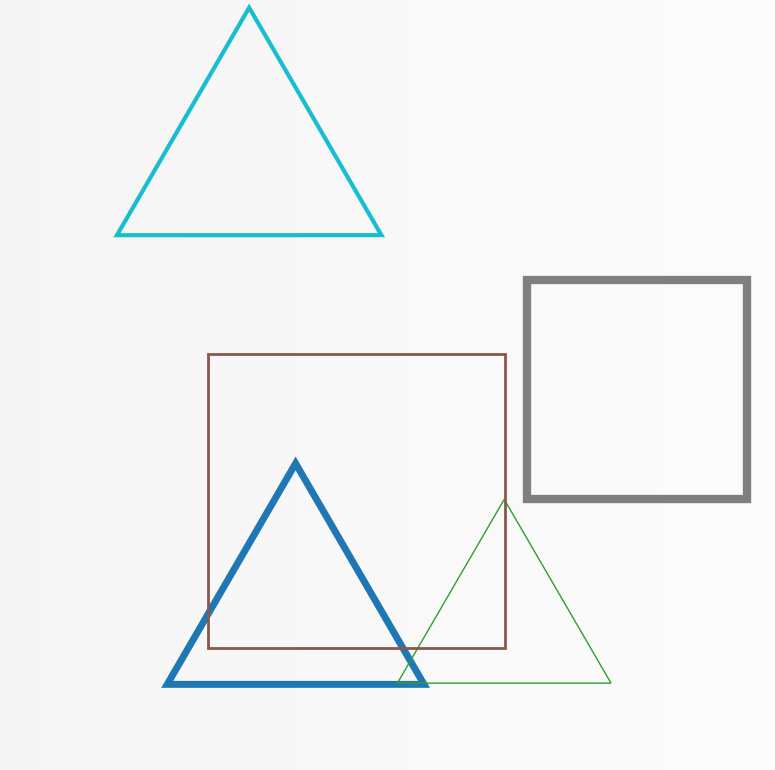[{"shape": "triangle", "thickness": 2.5, "radius": 0.96, "center": [0.381, 0.207]}, {"shape": "triangle", "thickness": 0.5, "radius": 0.8, "center": [0.651, 0.192]}, {"shape": "square", "thickness": 1, "radius": 0.96, "center": [0.46, 0.349]}, {"shape": "square", "thickness": 3, "radius": 0.71, "center": [0.822, 0.494]}, {"shape": "triangle", "thickness": 1.5, "radius": 0.99, "center": [0.322, 0.793]}]